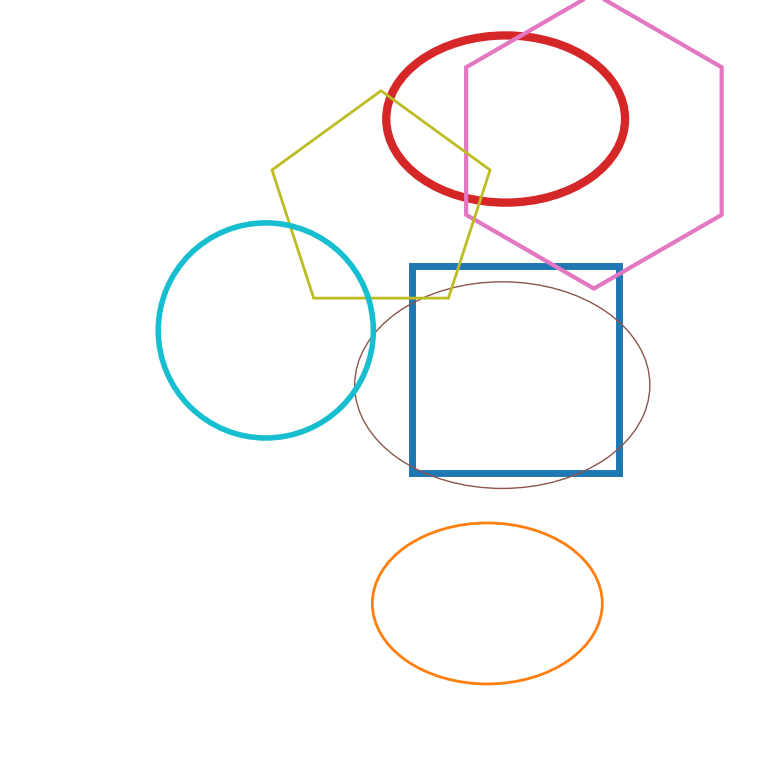[{"shape": "square", "thickness": 2.5, "radius": 0.67, "center": [0.669, 0.52]}, {"shape": "oval", "thickness": 1, "radius": 0.75, "center": [0.633, 0.216]}, {"shape": "oval", "thickness": 3, "radius": 0.78, "center": [0.657, 0.845]}, {"shape": "oval", "thickness": 0.5, "radius": 0.96, "center": [0.652, 0.5]}, {"shape": "hexagon", "thickness": 1.5, "radius": 0.96, "center": [0.771, 0.817]}, {"shape": "pentagon", "thickness": 1, "radius": 0.74, "center": [0.495, 0.733]}, {"shape": "circle", "thickness": 2, "radius": 0.7, "center": [0.345, 0.571]}]